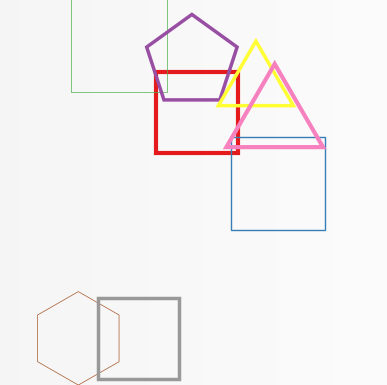[{"shape": "square", "thickness": 3, "radius": 0.53, "center": [0.508, 0.708]}, {"shape": "square", "thickness": 1, "radius": 0.61, "center": [0.718, 0.524]}, {"shape": "square", "thickness": 0.5, "radius": 0.62, "center": [0.308, 0.884]}, {"shape": "pentagon", "thickness": 2.5, "radius": 0.61, "center": [0.495, 0.84]}, {"shape": "triangle", "thickness": 2.5, "radius": 0.56, "center": [0.66, 0.781]}, {"shape": "hexagon", "thickness": 0.5, "radius": 0.61, "center": [0.202, 0.121]}, {"shape": "triangle", "thickness": 3, "radius": 0.72, "center": [0.709, 0.69]}, {"shape": "square", "thickness": 2.5, "radius": 0.52, "center": [0.358, 0.121]}]